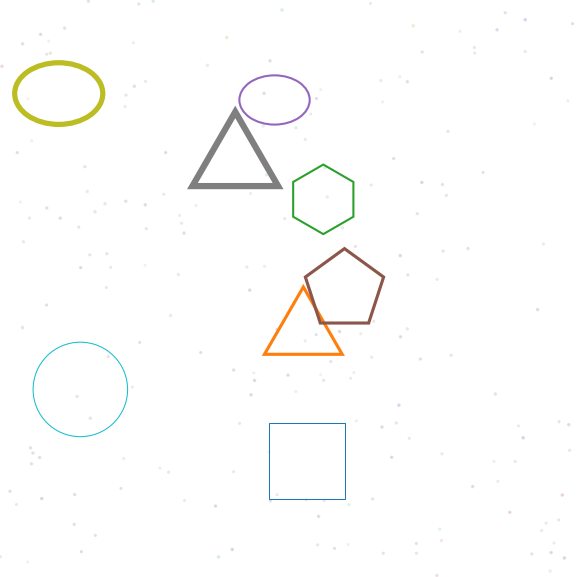[{"shape": "square", "thickness": 0.5, "radius": 0.33, "center": [0.532, 0.2]}, {"shape": "triangle", "thickness": 1.5, "radius": 0.39, "center": [0.525, 0.424]}, {"shape": "hexagon", "thickness": 1, "radius": 0.3, "center": [0.56, 0.654]}, {"shape": "oval", "thickness": 1, "radius": 0.3, "center": [0.475, 0.826]}, {"shape": "pentagon", "thickness": 1.5, "radius": 0.36, "center": [0.596, 0.497]}, {"shape": "triangle", "thickness": 3, "radius": 0.43, "center": [0.407, 0.72]}, {"shape": "oval", "thickness": 2.5, "radius": 0.38, "center": [0.102, 0.837]}, {"shape": "circle", "thickness": 0.5, "radius": 0.41, "center": [0.139, 0.325]}]